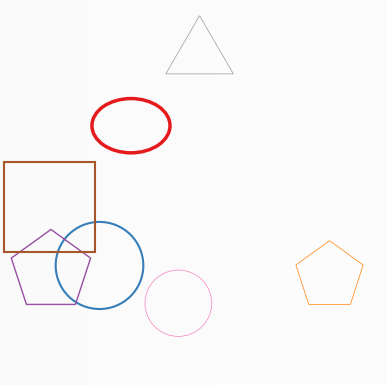[{"shape": "oval", "thickness": 2.5, "radius": 0.5, "center": [0.338, 0.674]}, {"shape": "circle", "thickness": 1.5, "radius": 0.57, "center": [0.257, 0.31]}, {"shape": "pentagon", "thickness": 1, "radius": 0.54, "center": [0.131, 0.296]}, {"shape": "pentagon", "thickness": 0.5, "radius": 0.46, "center": [0.85, 0.283]}, {"shape": "square", "thickness": 1.5, "radius": 0.59, "center": [0.127, 0.463]}, {"shape": "circle", "thickness": 0.5, "radius": 0.43, "center": [0.46, 0.212]}, {"shape": "triangle", "thickness": 0.5, "radius": 0.5, "center": [0.515, 0.858]}]